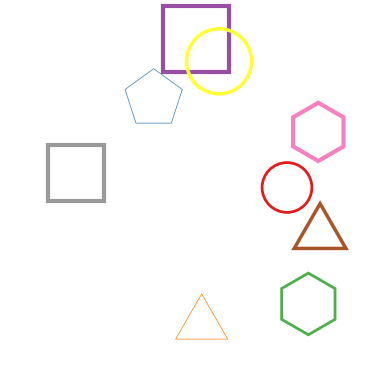[{"shape": "circle", "thickness": 2, "radius": 0.32, "center": [0.745, 0.513]}, {"shape": "pentagon", "thickness": 0.5, "radius": 0.39, "center": [0.399, 0.743]}, {"shape": "hexagon", "thickness": 2, "radius": 0.4, "center": [0.801, 0.211]}, {"shape": "square", "thickness": 3, "radius": 0.43, "center": [0.51, 0.898]}, {"shape": "triangle", "thickness": 0.5, "radius": 0.39, "center": [0.524, 0.158]}, {"shape": "circle", "thickness": 2.5, "radius": 0.42, "center": [0.569, 0.841]}, {"shape": "triangle", "thickness": 2.5, "radius": 0.39, "center": [0.831, 0.394]}, {"shape": "hexagon", "thickness": 3, "radius": 0.38, "center": [0.827, 0.657]}, {"shape": "square", "thickness": 3, "radius": 0.37, "center": [0.198, 0.55]}]